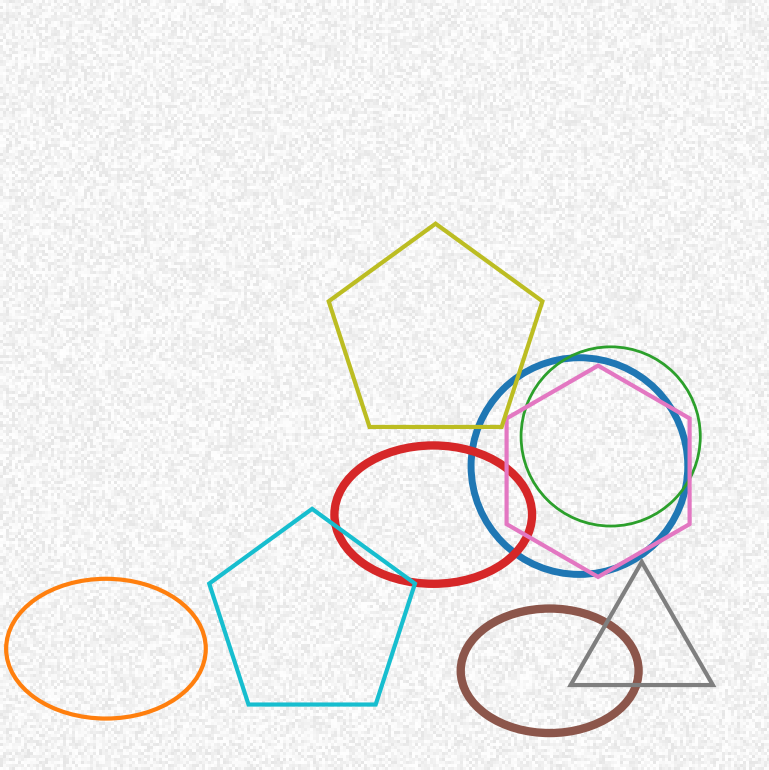[{"shape": "circle", "thickness": 2.5, "radius": 0.7, "center": [0.753, 0.395]}, {"shape": "oval", "thickness": 1.5, "radius": 0.65, "center": [0.138, 0.158]}, {"shape": "circle", "thickness": 1, "radius": 0.58, "center": [0.793, 0.433]}, {"shape": "oval", "thickness": 3, "radius": 0.64, "center": [0.563, 0.332]}, {"shape": "oval", "thickness": 3, "radius": 0.58, "center": [0.714, 0.129]}, {"shape": "hexagon", "thickness": 1.5, "radius": 0.69, "center": [0.777, 0.388]}, {"shape": "triangle", "thickness": 1.5, "radius": 0.53, "center": [0.833, 0.164]}, {"shape": "pentagon", "thickness": 1.5, "radius": 0.73, "center": [0.566, 0.564]}, {"shape": "pentagon", "thickness": 1.5, "radius": 0.7, "center": [0.405, 0.199]}]